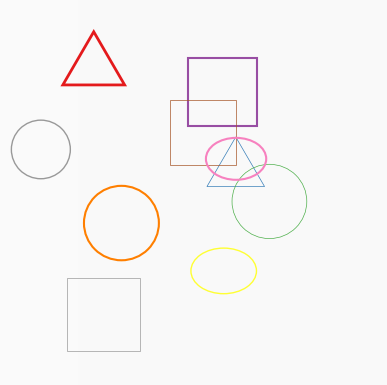[{"shape": "triangle", "thickness": 2, "radius": 0.46, "center": [0.242, 0.825]}, {"shape": "triangle", "thickness": 0.5, "radius": 0.43, "center": [0.608, 0.558]}, {"shape": "circle", "thickness": 0.5, "radius": 0.48, "center": [0.695, 0.477]}, {"shape": "square", "thickness": 1.5, "radius": 0.44, "center": [0.575, 0.761]}, {"shape": "circle", "thickness": 1.5, "radius": 0.48, "center": [0.313, 0.421]}, {"shape": "oval", "thickness": 1, "radius": 0.42, "center": [0.577, 0.296]}, {"shape": "square", "thickness": 0.5, "radius": 0.42, "center": [0.523, 0.657]}, {"shape": "oval", "thickness": 1.5, "radius": 0.39, "center": [0.609, 0.587]}, {"shape": "circle", "thickness": 1, "radius": 0.38, "center": [0.105, 0.612]}, {"shape": "square", "thickness": 0.5, "radius": 0.47, "center": [0.268, 0.183]}]